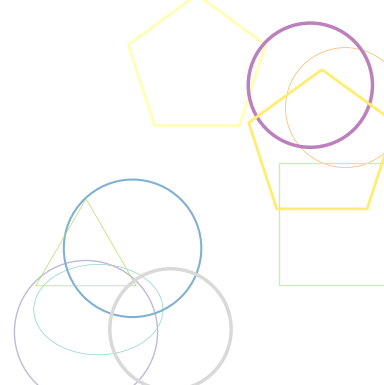[{"shape": "oval", "thickness": 0.5, "radius": 0.84, "center": [0.255, 0.196]}, {"shape": "pentagon", "thickness": 2, "radius": 0.94, "center": [0.511, 0.826]}, {"shape": "circle", "thickness": 1, "radius": 0.93, "center": [0.223, 0.138]}, {"shape": "circle", "thickness": 1.5, "radius": 0.89, "center": [0.344, 0.355]}, {"shape": "circle", "thickness": 0.5, "radius": 0.78, "center": [0.897, 0.721]}, {"shape": "triangle", "thickness": 0.5, "radius": 0.75, "center": [0.224, 0.333]}, {"shape": "circle", "thickness": 2.5, "radius": 0.79, "center": [0.443, 0.144]}, {"shape": "circle", "thickness": 2.5, "radius": 0.81, "center": [0.806, 0.779]}, {"shape": "square", "thickness": 1, "radius": 0.79, "center": [0.881, 0.418]}, {"shape": "pentagon", "thickness": 2, "radius": 1.0, "center": [0.836, 0.619]}]